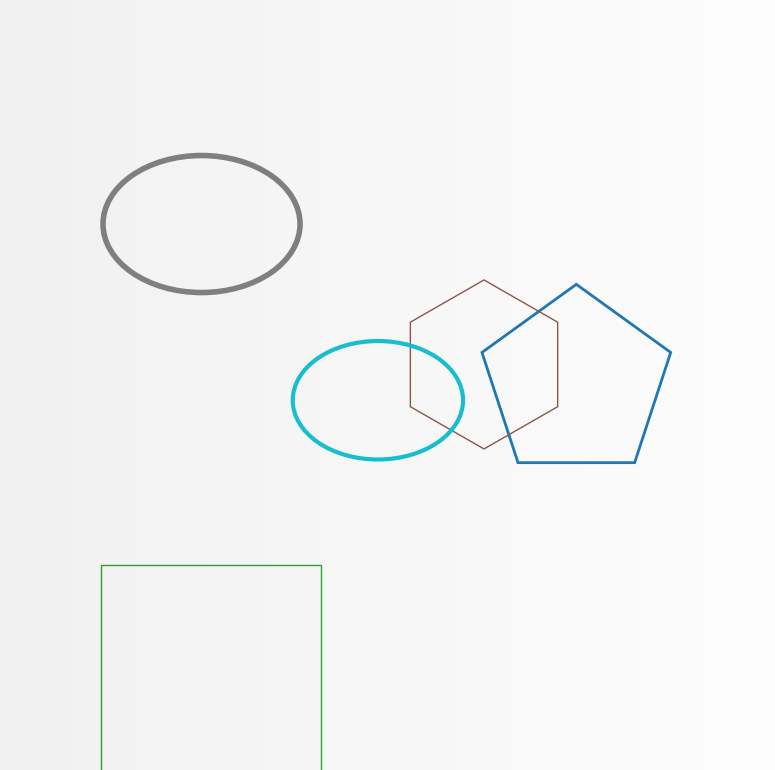[{"shape": "pentagon", "thickness": 1, "radius": 0.64, "center": [0.744, 0.503]}, {"shape": "square", "thickness": 0.5, "radius": 0.71, "center": [0.272, 0.125]}, {"shape": "hexagon", "thickness": 0.5, "radius": 0.55, "center": [0.625, 0.527]}, {"shape": "oval", "thickness": 2, "radius": 0.64, "center": [0.26, 0.709]}, {"shape": "oval", "thickness": 1.5, "radius": 0.55, "center": [0.488, 0.48]}]